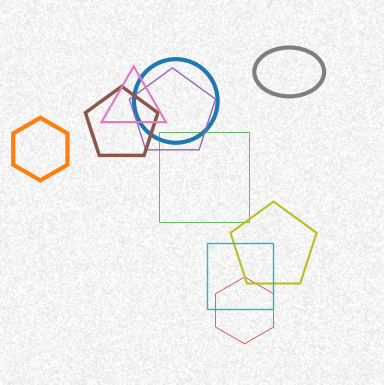[{"shape": "circle", "thickness": 3, "radius": 0.54, "center": [0.457, 0.738]}, {"shape": "hexagon", "thickness": 3, "radius": 0.41, "center": [0.105, 0.613]}, {"shape": "square", "thickness": 0.5, "radius": 0.59, "center": [0.53, 0.54]}, {"shape": "hexagon", "thickness": 0.5, "radius": 0.43, "center": [0.635, 0.194]}, {"shape": "pentagon", "thickness": 1, "radius": 0.59, "center": [0.448, 0.706]}, {"shape": "pentagon", "thickness": 2.5, "radius": 0.5, "center": [0.316, 0.677]}, {"shape": "triangle", "thickness": 1.5, "radius": 0.48, "center": [0.347, 0.731]}, {"shape": "oval", "thickness": 3, "radius": 0.45, "center": [0.751, 0.813]}, {"shape": "pentagon", "thickness": 1.5, "radius": 0.59, "center": [0.711, 0.359]}, {"shape": "square", "thickness": 1, "radius": 0.43, "center": [0.623, 0.284]}]